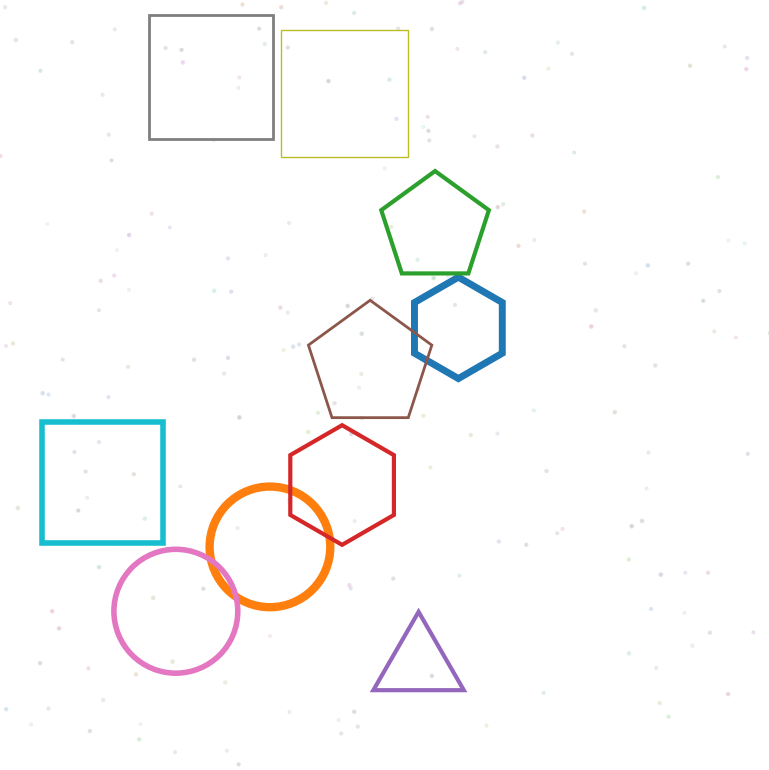[{"shape": "hexagon", "thickness": 2.5, "radius": 0.33, "center": [0.595, 0.574]}, {"shape": "circle", "thickness": 3, "radius": 0.39, "center": [0.351, 0.29]}, {"shape": "pentagon", "thickness": 1.5, "radius": 0.37, "center": [0.565, 0.704]}, {"shape": "hexagon", "thickness": 1.5, "radius": 0.39, "center": [0.444, 0.37]}, {"shape": "triangle", "thickness": 1.5, "radius": 0.34, "center": [0.544, 0.138]}, {"shape": "pentagon", "thickness": 1, "radius": 0.42, "center": [0.481, 0.526]}, {"shape": "circle", "thickness": 2, "radius": 0.4, "center": [0.228, 0.206]}, {"shape": "square", "thickness": 1, "radius": 0.4, "center": [0.274, 0.9]}, {"shape": "square", "thickness": 0.5, "radius": 0.41, "center": [0.447, 0.878]}, {"shape": "square", "thickness": 2, "radius": 0.39, "center": [0.133, 0.373]}]